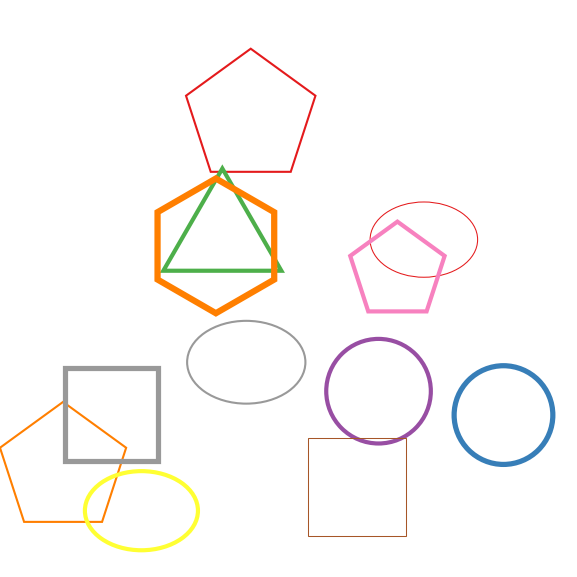[{"shape": "oval", "thickness": 0.5, "radius": 0.47, "center": [0.734, 0.584]}, {"shape": "pentagon", "thickness": 1, "radius": 0.59, "center": [0.434, 0.797]}, {"shape": "circle", "thickness": 2.5, "radius": 0.43, "center": [0.872, 0.28]}, {"shape": "triangle", "thickness": 2, "radius": 0.59, "center": [0.385, 0.589]}, {"shape": "circle", "thickness": 2, "radius": 0.45, "center": [0.655, 0.322]}, {"shape": "pentagon", "thickness": 1, "radius": 0.57, "center": [0.109, 0.188]}, {"shape": "hexagon", "thickness": 3, "radius": 0.58, "center": [0.374, 0.573]}, {"shape": "oval", "thickness": 2, "radius": 0.49, "center": [0.245, 0.115]}, {"shape": "square", "thickness": 0.5, "radius": 0.43, "center": [0.618, 0.156]}, {"shape": "pentagon", "thickness": 2, "radius": 0.43, "center": [0.688, 0.529]}, {"shape": "oval", "thickness": 1, "radius": 0.51, "center": [0.426, 0.372]}, {"shape": "square", "thickness": 2.5, "radius": 0.4, "center": [0.193, 0.281]}]